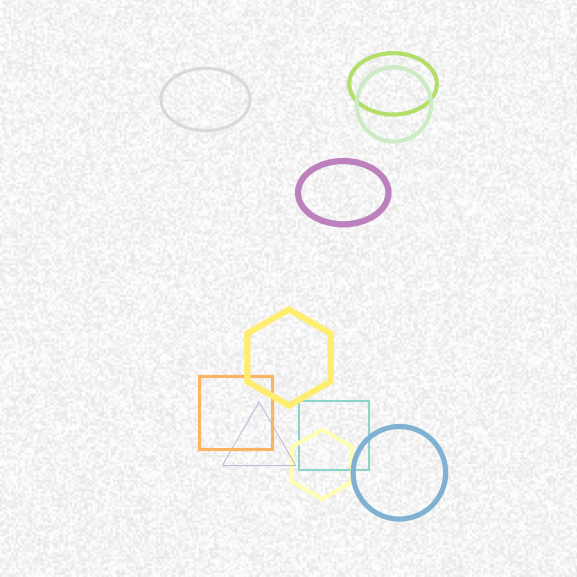[{"shape": "square", "thickness": 1, "radius": 0.3, "center": [0.579, 0.245]}, {"shape": "hexagon", "thickness": 2, "radius": 0.3, "center": [0.558, 0.195]}, {"shape": "triangle", "thickness": 0.5, "radius": 0.37, "center": [0.449, 0.23]}, {"shape": "circle", "thickness": 2.5, "radius": 0.4, "center": [0.692, 0.18]}, {"shape": "square", "thickness": 1.5, "radius": 0.31, "center": [0.408, 0.285]}, {"shape": "oval", "thickness": 2, "radius": 0.38, "center": [0.681, 0.854]}, {"shape": "oval", "thickness": 1.5, "radius": 0.39, "center": [0.356, 0.827]}, {"shape": "oval", "thickness": 3, "radius": 0.39, "center": [0.594, 0.666]}, {"shape": "circle", "thickness": 2, "radius": 0.32, "center": [0.682, 0.818]}, {"shape": "hexagon", "thickness": 3, "radius": 0.42, "center": [0.5, 0.38]}]